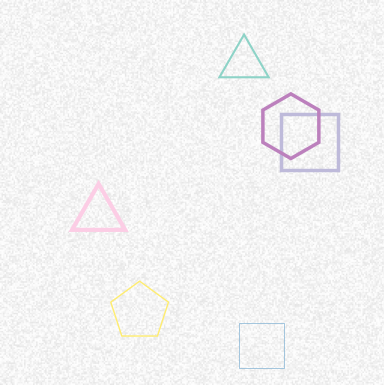[{"shape": "triangle", "thickness": 1.5, "radius": 0.37, "center": [0.634, 0.836]}, {"shape": "square", "thickness": 2.5, "radius": 0.37, "center": [0.804, 0.63]}, {"shape": "square", "thickness": 0.5, "radius": 0.29, "center": [0.678, 0.102]}, {"shape": "triangle", "thickness": 3, "radius": 0.4, "center": [0.256, 0.443]}, {"shape": "hexagon", "thickness": 2.5, "radius": 0.42, "center": [0.756, 0.672]}, {"shape": "pentagon", "thickness": 1, "radius": 0.39, "center": [0.363, 0.191]}]